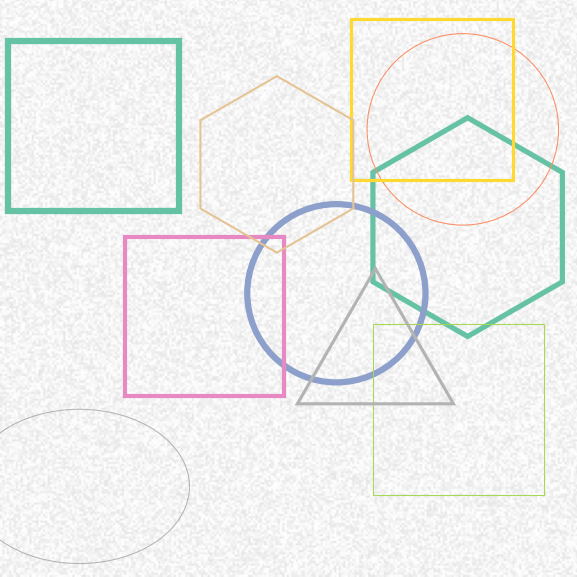[{"shape": "square", "thickness": 3, "radius": 0.74, "center": [0.162, 0.781]}, {"shape": "hexagon", "thickness": 2.5, "radius": 0.95, "center": [0.81, 0.606]}, {"shape": "circle", "thickness": 0.5, "radius": 0.83, "center": [0.801, 0.775]}, {"shape": "circle", "thickness": 3, "radius": 0.77, "center": [0.582, 0.491]}, {"shape": "square", "thickness": 2, "radius": 0.69, "center": [0.354, 0.451]}, {"shape": "square", "thickness": 0.5, "radius": 0.74, "center": [0.794, 0.29]}, {"shape": "square", "thickness": 1.5, "radius": 0.7, "center": [0.748, 0.827]}, {"shape": "hexagon", "thickness": 1, "radius": 0.76, "center": [0.479, 0.714]}, {"shape": "triangle", "thickness": 1.5, "radius": 0.78, "center": [0.65, 0.378]}, {"shape": "oval", "thickness": 0.5, "radius": 0.95, "center": [0.137, 0.157]}]